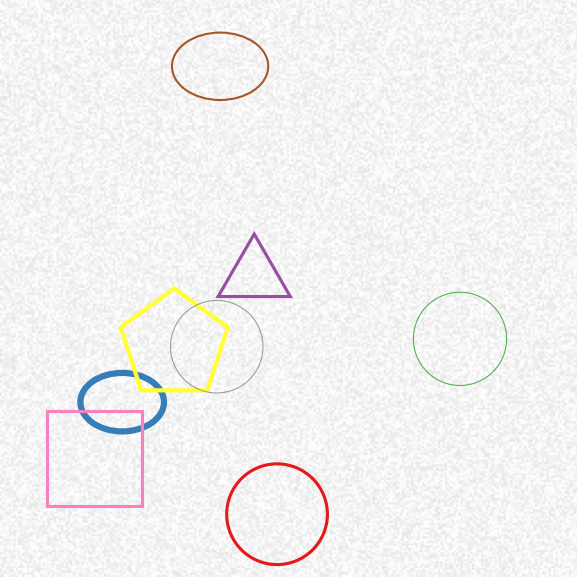[{"shape": "circle", "thickness": 1.5, "radius": 0.44, "center": [0.48, 0.109]}, {"shape": "oval", "thickness": 3, "radius": 0.36, "center": [0.212, 0.303]}, {"shape": "circle", "thickness": 0.5, "radius": 0.4, "center": [0.797, 0.412]}, {"shape": "triangle", "thickness": 1.5, "radius": 0.36, "center": [0.44, 0.522]}, {"shape": "pentagon", "thickness": 2, "radius": 0.49, "center": [0.302, 0.402]}, {"shape": "oval", "thickness": 1, "radius": 0.42, "center": [0.381, 0.884]}, {"shape": "square", "thickness": 1.5, "radius": 0.41, "center": [0.163, 0.206]}, {"shape": "circle", "thickness": 0.5, "radius": 0.4, "center": [0.375, 0.399]}]